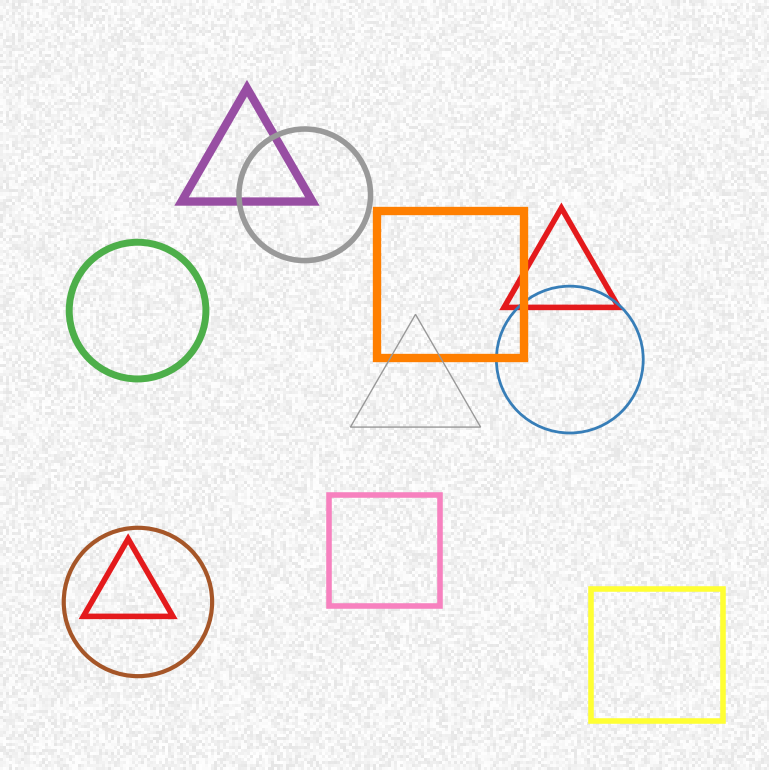[{"shape": "triangle", "thickness": 2, "radius": 0.43, "center": [0.729, 0.644]}, {"shape": "triangle", "thickness": 2, "radius": 0.34, "center": [0.166, 0.233]}, {"shape": "circle", "thickness": 1, "radius": 0.48, "center": [0.74, 0.533]}, {"shape": "circle", "thickness": 2.5, "radius": 0.44, "center": [0.179, 0.597]}, {"shape": "triangle", "thickness": 3, "radius": 0.49, "center": [0.321, 0.787]}, {"shape": "square", "thickness": 3, "radius": 0.48, "center": [0.585, 0.631]}, {"shape": "square", "thickness": 2, "radius": 0.43, "center": [0.854, 0.149]}, {"shape": "circle", "thickness": 1.5, "radius": 0.48, "center": [0.179, 0.218]}, {"shape": "square", "thickness": 2, "radius": 0.36, "center": [0.499, 0.285]}, {"shape": "triangle", "thickness": 0.5, "radius": 0.49, "center": [0.54, 0.494]}, {"shape": "circle", "thickness": 2, "radius": 0.43, "center": [0.396, 0.747]}]